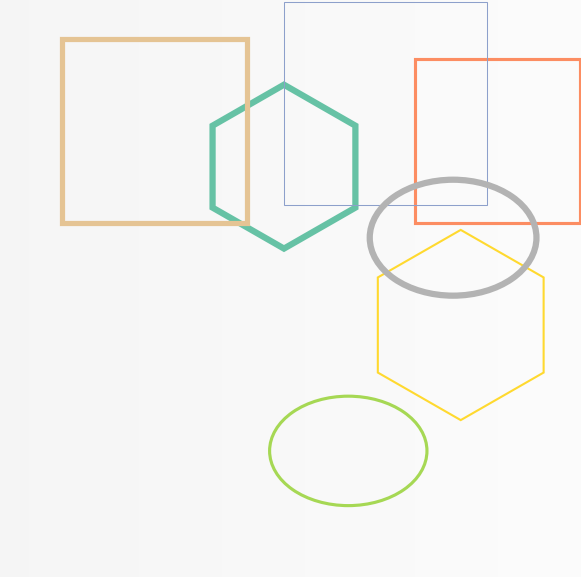[{"shape": "hexagon", "thickness": 3, "radius": 0.71, "center": [0.489, 0.711]}, {"shape": "square", "thickness": 1.5, "radius": 0.71, "center": [0.855, 0.755]}, {"shape": "square", "thickness": 0.5, "radius": 0.88, "center": [0.663, 0.82]}, {"shape": "oval", "thickness": 1.5, "radius": 0.68, "center": [0.599, 0.218]}, {"shape": "hexagon", "thickness": 1, "radius": 0.82, "center": [0.793, 0.436]}, {"shape": "square", "thickness": 2.5, "radius": 0.8, "center": [0.266, 0.773]}, {"shape": "oval", "thickness": 3, "radius": 0.72, "center": [0.78, 0.588]}]